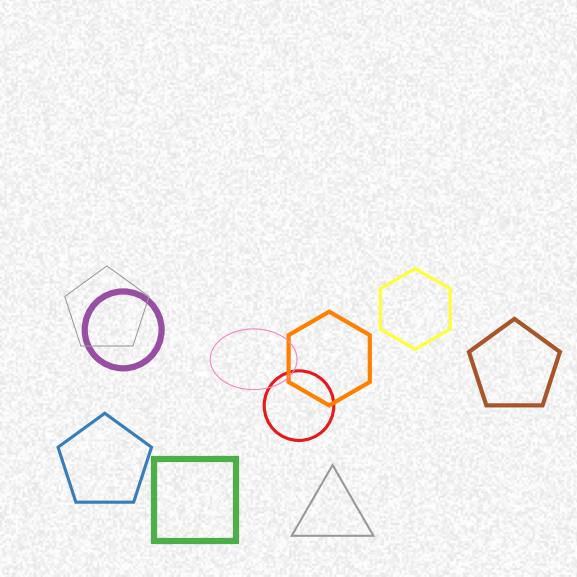[{"shape": "circle", "thickness": 1.5, "radius": 0.3, "center": [0.518, 0.297]}, {"shape": "pentagon", "thickness": 1.5, "radius": 0.43, "center": [0.181, 0.198]}, {"shape": "square", "thickness": 3, "radius": 0.35, "center": [0.337, 0.134]}, {"shape": "circle", "thickness": 3, "radius": 0.33, "center": [0.213, 0.428]}, {"shape": "hexagon", "thickness": 2, "radius": 0.41, "center": [0.57, 0.378]}, {"shape": "hexagon", "thickness": 1.5, "radius": 0.35, "center": [0.719, 0.464]}, {"shape": "pentagon", "thickness": 2, "radius": 0.41, "center": [0.891, 0.364]}, {"shape": "oval", "thickness": 0.5, "radius": 0.38, "center": [0.439, 0.377]}, {"shape": "pentagon", "thickness": 0.5, "radius": 0.38, "center": [0.185, 0.462]}, {"shape": "triangle", "thickness": 1, "radius": 0.41, "center": [0.576, 0.112]}]